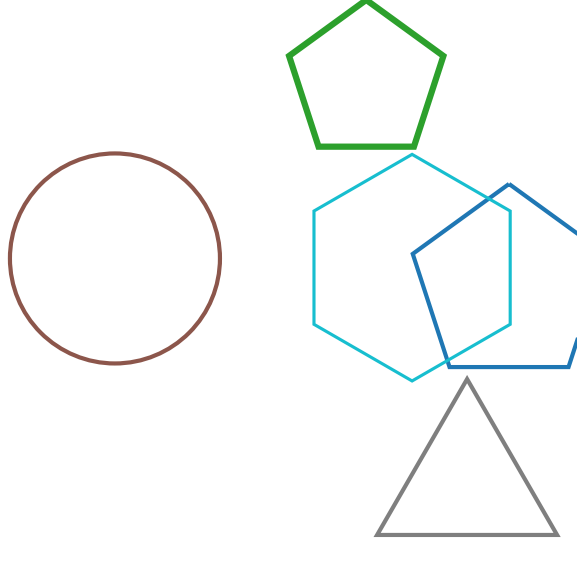[{"shape": "pentagon", "thickness": 2, "radius": 0.88, "center": [0.881, 0.505]}, {"shape": "pentagon", "thickness": 3, "radius": 0.7, "center": [0.634, 0.859]}, {"shape": "circle", "thickness": 2, "radius": 0.91, "center": [0.199, 0.552]}, {"shape": "triangle", "thickness": 2, "radius": 0.9, "center": [0.809, 0.163]}, {"shape": "hexagon", "thickness": 1.5, "radius": 0.98, "center": [0.714, 0.536]}]